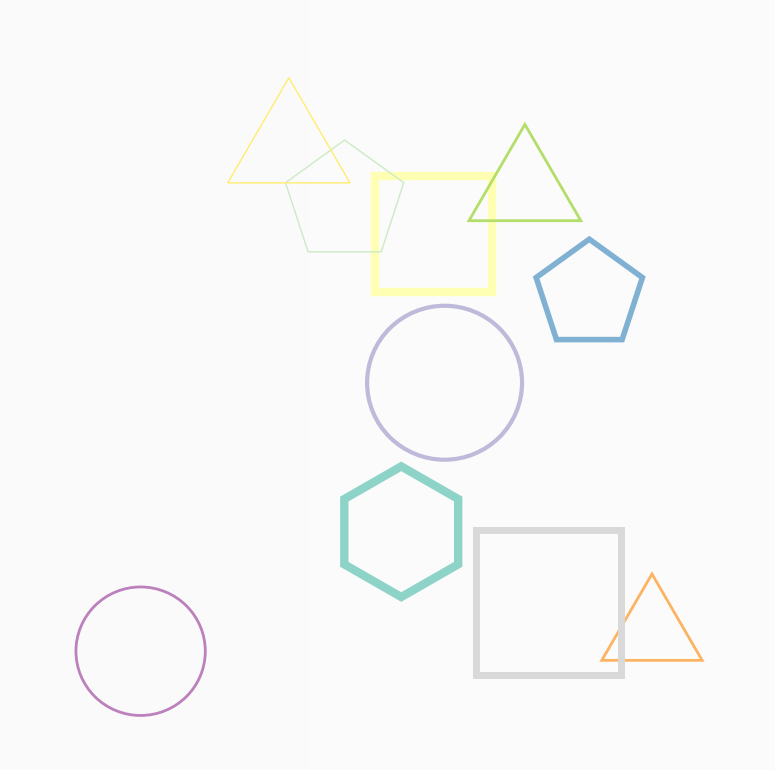[{"shape": "hexagon", "thickness": 3, "radius": 0.42, "center": [0.518, 0.309]}, {"shape": "square", "thickness": 3, "radius": 0.38, "center": [0.559, 0.696]}, {"shape": "circle", "thickness": 1.5, "radius": 0.5, "center": [0.574, 0.503]}, {"shape": "pentagon", "thickness": 2, "radius": 0.36, "center": [0.76, 0.617]}, {"shape": "triangle", "thickness": 1, "radius": 0.37, "center": [0.841, 0.18]}, {"shape": "triangle", "thickness": 1, "radius": 0.42, "center": [0.677, 0.755]}, {"shape": "square", "thickness": 2.5, "radius": 0.47, "center": [0.708, 0.218]}, {"shape": "circle", "thickness": 1, "radius": 0.42, "center": [0.181, 0.154]}, {"shape": "pentagon", "thickness": 0.5, "radius": 0.4, "center": [0.445, 0.738]}, {"shape": "triangle", "thickness": 0.5, "radius": 0.46, "center": [0.373, 0.808]}]